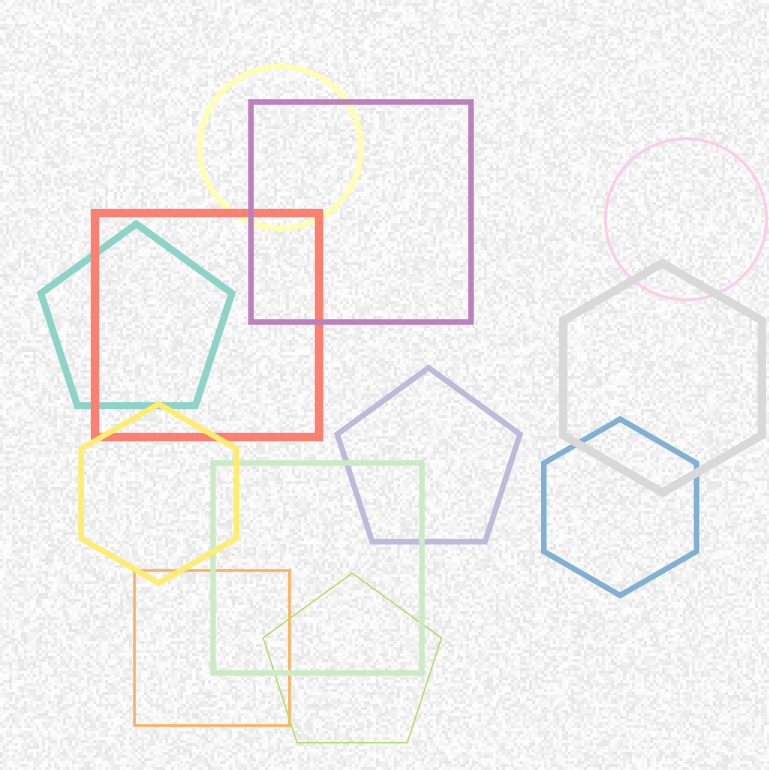[{"shape": "pentagon", "thickness": 2.5, "radius": 0.65, "center": [0.177, 0.579]}, {"shape": "circle", "thickness": 2, "radius": 0.52, "center": [0.364, 0.808]}, {"shape": "pentagon", "thickness": 2, "radius": 0.62, "center": [0.557, 0.398]}, {"shape": "square", "thickness": 3, "radius": 0.73, "center": [0.269, 0.578]}, {"shape": "hexagon", "thickness": 2, "radius": 0.57, "center": [0.805, 0.341]}, {"shape": "square", "thickness": 1, "radius": 0.51, "center": [0.274, 0.159]}, {"shape": "pentagon", "thickness": 0.5, "radius": 0.61, "center": [0.457, 0.134]}, {"shape": "circle", "thickness": 1, "radius": 0.52, "center": [0.891, 0.715]}, {"shape": "hexagon", "thickness": 3, "radius": 0.74, "center": [0.86, 0.509]}, {"shape": "square", "thickness": 2, "radius": 0.71, "center": [0.469, 0.724]}, {"shape": "square", "thickness": 2, "radius": 0.68, "center": [0.412, 0.263]}, {"shape": "hexagon", "thickness": 2, "radius": 0.58, "center": [0.206, 0.359]}]